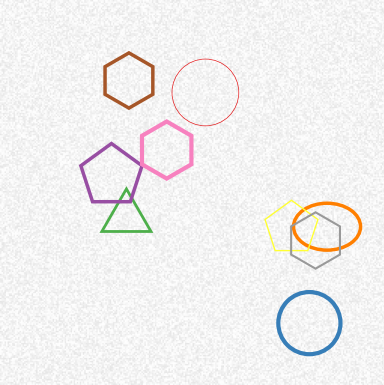[{"shape": "circle", "thickness": 0.5, "radius": 0.43, "center": [0.533, 0.76]}, {"shape": "circle", "thickness": 3, "radius": 0.4, "center": [0.804, 0.161]}, {"shape": "triangle", "thickness": 2, "radius": 0.37, "center": [0.328, 0.436]}, {"shape": "pentagon", "thickness": 2.5, "radius": 0.42, "center": [0.289, 0.544]}, {"shape": "oval", "thickness": 2.5, "radius": 0.44, "center": [0.849, 0.411]}, {"shape": "pentagon", "thickness": 1, "radius": 0.36, "center": [0.757, 0.408]}, {"shape": "hexagon", "thickness": 2.5, "radius": 0.36, "center": [0.335, 0.791]}, {"shape": "hexagon", "thickness": 3, "radius": 0.37, "center": [0.433, 0.61]}, {"shape": "hexagon", "thickness": 1.5, "radius": 0.37, "center": [0.82, 0.375]}]